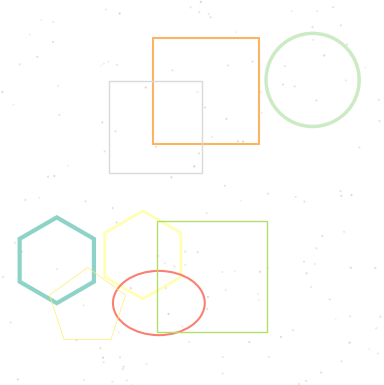[{"shape": "hexagon", "thickness": 3, "radius": 0.56, "center": [0.147, 0.324]}, {"shape": "hexagon", "thickness": 2, "radius": 0.57, "center": [0.371, 0.338]}, {"shape": "oval", "thickness": 1.5, "radius": 0.6, "center": [0.413, 0.213]}, {"shape": "square", "thickness": 1.5, "radius": 0.69, "center": [0.536, 0.762]}, {"shape": "square", "thickness": 1, "radius": 0.72, "center": [0.551, 0.282]}, {"shape": "square", "thickness": 1, "radius": 0.6, "center": [0.404, 0.671]}, {"shape": "circle", "thickness": 2.5, "radius": 0.6, "center": [0.812, 0.792]}, {"shape": "pentagon", "thickness": 0.5, "radius": 0.52, "center": [0.227, 0.202]}]